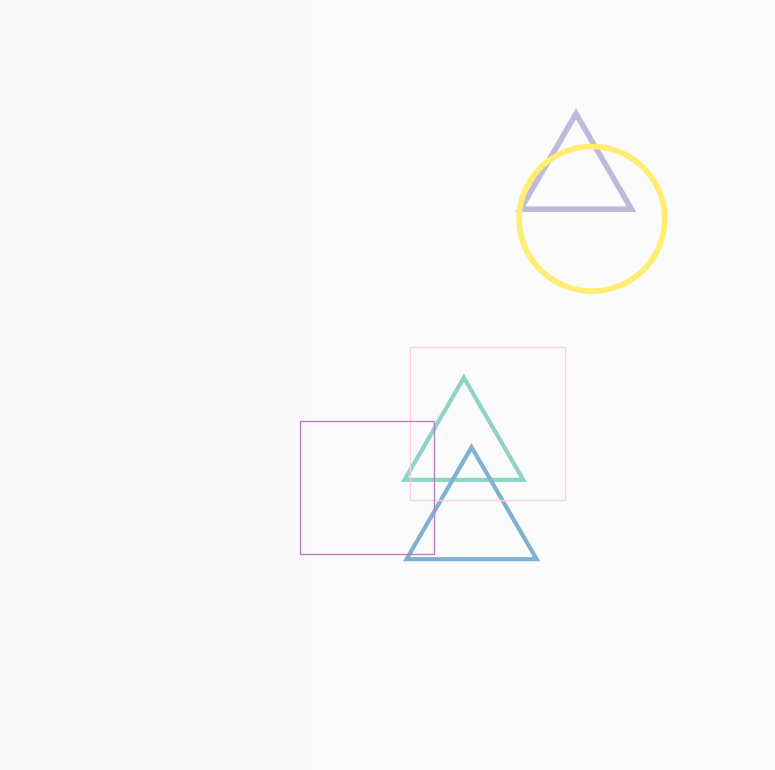[{"shape": "triangle", "thickness": 1.5, "radius": 0.44, "center": [0.599, 0.421]}, {"shape": "triangle", "thickness": 2, "radius": 0.41, "center": [0.743, 0.77]}, {"shape": "triangle", "thickness": 1.5, "radius": 0.48, "center": [0.608, 0.322]}, {"shape": "square", "thickness": 0.5, "radius": 0.5, "center": [0.629, 0.45]}, {"shape": "square", "thickness": 0.5, "radius": 0.43, "center": [0.474, 0.367]}, {"shape": "circle", "thickness": 2, "radius": 0.47, "center": [0.764, 0.716]}]